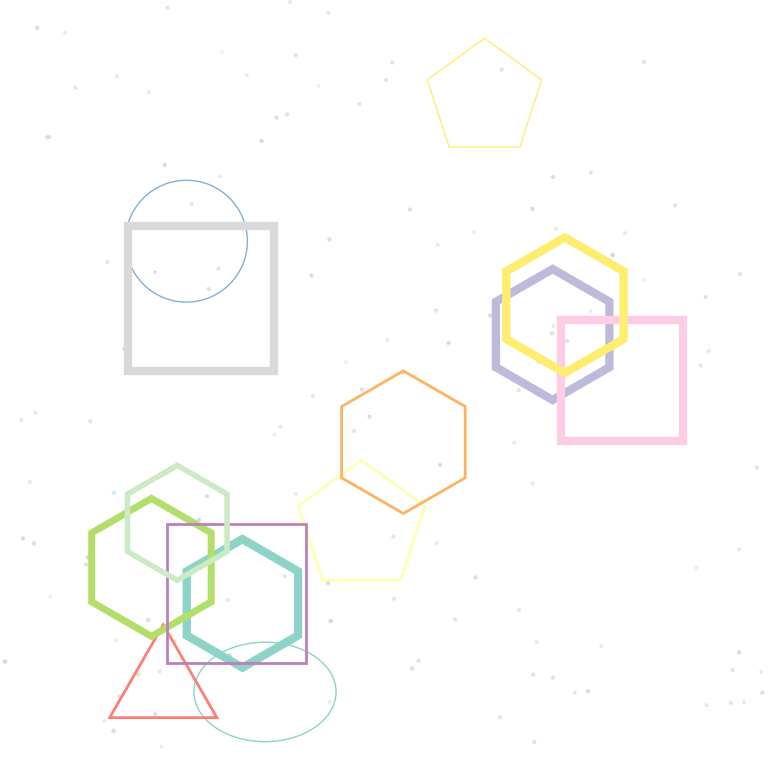[{"shape": "hexagon", "thickness": 3, "radius": 0.42, "center": [0.315, 0.216]}, {"shape": "oval", "thickness": 0.5, "radius": 0.46, "center": [0.344, 0.101]}, {"shape": "pentagon", "thickness": 1, "radius": 0.43, "center": [0.47, 0.316]}, {"shape": "hexagon", "thickness": 3, "radius": 0.43, "center": [0.718, 0.566]}, {"shape": "triangle", "thickness": 1, "radius": 0.4, "center": [0.212, 0.108]}, {"shape": "circle", "thickness": 0.5, "radius": 0.4, "center": [0.242, 0.687]}, {"shape": "hexagon", "thickness": 1, "radius": 0.46, "center": [0.524, 0.426]}, {"shape": "hexagon", "thickness": 2.5, "radius": 0.45, "center": [0.197, 0.263]}, {"shape": "square", "thickness": 3, "radius": 0.39, "center": [0.808, 0.506]}, {"shape": "square", "thickness": 3, "radius": 0.47, "center": [0.261, 0.612]}, {"shape": "square", "thickness": 1, "radius": 0.45, "center": [0.307, 0.229]}, {"shape": "hexagon", "thickness": 2, "radius": 0.37, "center": [0.23, 0.321]}, {"shape": "pentagon", "thickness": 0.5, "radius": 0.39, "center": [0.629, 0.872]}, {"shape": "hexagon", "thickness": 3, "radius": 0.44, "center": [0.734, 0.604]}]